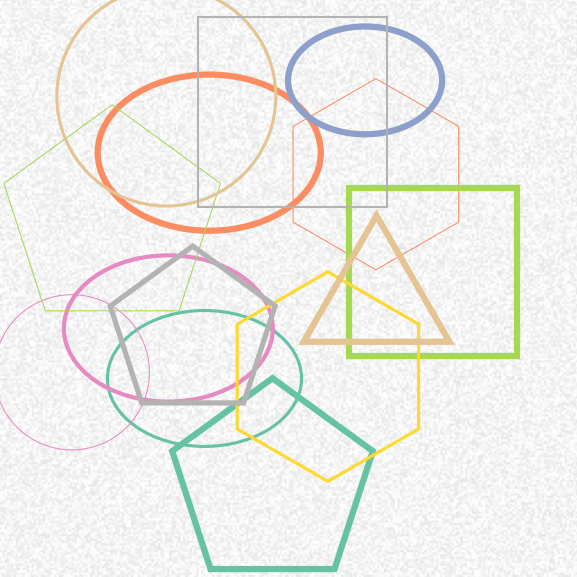[{"shape": "oval", "thickness": 1.5, "radius": 0.84, "center": [0.354, 0.344]}, {"shape": "pentagon", "thickness": 3, "radius": 0.91, "center": [0.472, 0.162]}, {"shape": "oval", "thickness": 3, "radius": 0.97, "center": [0.362, 0.735]}, {"shape": "hexagon", "thickness": 0.5, "radius": 0.83, "center": [0.651, 0.697]}, {"shape": "oval", "thickness": 3, "radius": 0.67, "center": [0.632, 0.86]}, {"shape": "circle", "thickness": 0.5, "radius": 0.67, "center": [0.124, 0.355]}, {"shape": "oval", "thickness": 2, "radius": 0.9, "center": [0.292, 0.43]}, {"shape": "square", "thickness": 3, "radius": 0.73, "center": [0.75, 0.528]}, {"shape": "pentagon", "thickness": 0.5, "radius": 0.99, "center": [0.194, 0.621]}, {"shape": "hexagon", "thickness": 1.5, "radius": 0.91, "center": [0.568, 0.347]}, {"shape": "circle", "thickness": 1.5, "radius": 0.95, "center": [0.288, 0.832]}, {"shape": "triangle", "thickness": 3, "radius": 0.73, "center": [0.652, 0.48]}, {"shape": "square", "thickness": 1, "radius": 0.82, "center": [0.507, 0.805]}, {"shape": "pentagon", "thickness": 2.5, "radius": 0.75, "center": [0.334, 0.423]}]